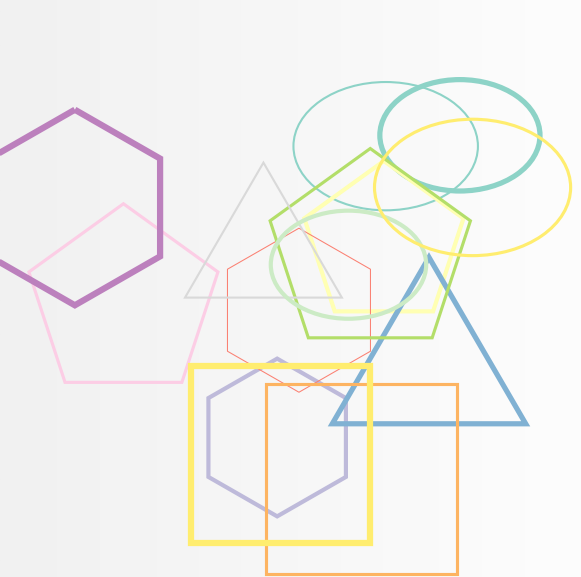[{"shape": "oval", "thickness": 1, "radius": 0.79, "center": [0.664, 0.746]}, {"shape": "oval", "thickness": 2.5, "radius": 0.69, "center": [0.791, 0.765]}, {"shape": "pentagon", "thickness": 2, "radius": 0.72, "center": [0.66, 0.576]}, {"shape": "hexagon", "thickness": 2, "radius": 0.68, "center": [0.477, 0.242]}, {"shape": "hexagon", "thickness": 0.5, "radius": 0.71, "center": [0.514, 0.462]}, {"shape": "triangle", "thickness": 2.5, "radius": 0.96, "center": [0.738, 0.361]}, {"shape": "square", "thickness": 1.5, "radius": 0.82, "center": [0.622, 0.17]}, {"shape": "pentagon", "thickness": 1.5, "radius": 0.91, "center": [0.637, 0.561]}, {"shape": "pentagon", "thickness": 1.5, "radius": 0.85, "center": [0.212, 0.475]}, {"shape": "triangle", "thickness": 1, "radius": 0.78, "center": [0.453, 0.562]}, {"shape": "hexagon", "thickness": 3, "radius": 0.85, "center": [0.129, 0.64]}, {"shape": "oval", "thickness": 2, "radius": 0.67, "center": [0.6, 0.541]}, {"shape": "square", "thickness": 3, "radius": 0.77, "center": [0.482, 0.212]}, {"shape": "oval", "thickness": 1.5, "radius": 0.84, "center": [0.813, 0.675]}]